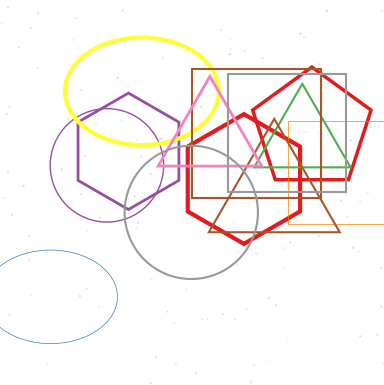[{"shape": "hexagon", "thickness": 3, "radius": 0.84, "center": [0.634, 0.535]}, {"shape": "pentagon", "thickness": 2.5, "radius": 0.81, "center": [0.81, 0.664]}, {"shape": "oval", "thickness": 0.5, "radius": 0.87, "center": [0.132, 0.229]}, {"shape": "triangle", "thickness": 1.5, "radius": 0.72, "center": [0.785, 0.638]}, {"shape": "circle", "thickness": 1, "radius": 0.74, "center": [0.278, 0.571]}, {"shape": "hexagon", "thickness": 2, "radius": 0.76, "center": [0.334, 0.607]}, {"shape": "square", "thickness": 0.5, "radius": 0.67, "center": [0.882, 0.553]}, {"shape": "oval", "thickness": 3, "radius": 1.0, "center": [0.368, 0.763]}, {"shape": "triangle", "thickness": 1.5, "radius": 0.98, "center": [0.712, 0.495]}, {"shape": "square", "thickness": 1.5, "radius": 0.84, "center": [0.666, 0.653]}, {"shape": "triangle", "thickness": 2, "radius": 0.78, "center": [0.545, 0.646]}, {"shape": "square", "thickness": 1.5, "radius": 0.76, "center": [0.746, 0.655]}, {"shape": "circle", "thickness": 1.5, "radius": 0.87, "center": [0.497, 0.448]}]